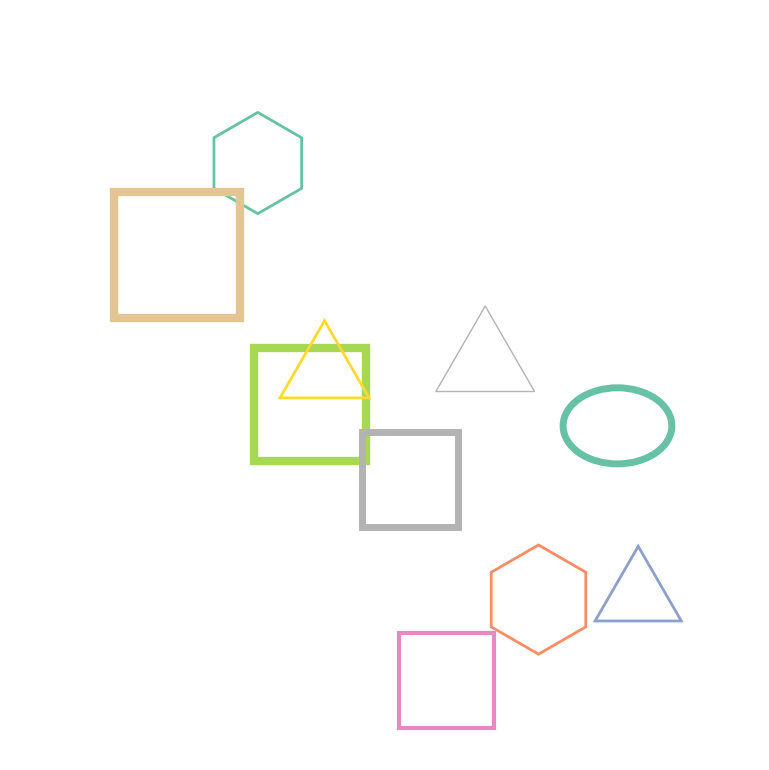[{"shape": "hexagon", "thickness": 1, "radius": 0.33, "center": [0.335, 0.788]}, {"shape": "oval", "thickness": 2.5, "radius": 0.35, "center": [0.802, 0.447]}, {"shape": "hexagon", "thickness": 1, "radius": 0.35, "center": [0.699, 0.221]}, {"shape": "triangle", "thickness": 1, "radius": 0.32, "center": [0.829, 0.226]}, {"shape": "square", "thickness": 1.5, "radius": 0.31, "center": [0.58, 0.117]}, {"shape": "square", "thickness": 3, "radius": 0.37, "center": [0.403, 0.475]}, {"shape": "triangle", "thickness": 1, "radius": 0.33, "center": [0.421, 0.517]}, {"shape": "square", "thickness": 3, "radius": 0.41, "center": [0.23, 0.669]}, {"shape": "square", "thickness": 2.5, "radius": 0.31, "center": [0.533, 0.377]}, {"shape": "triangle", "thickness": 0.5, "radius": 0.37, "center": [0.63, 0.529]}]